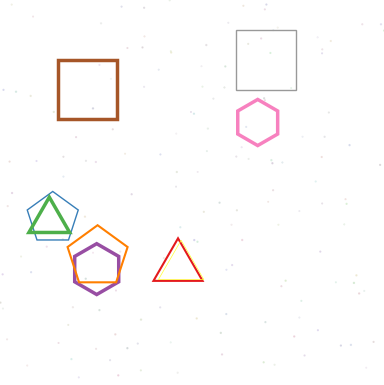[{"shape": "triangle", "thickness": 1.5, "radius": 0.37, "center": [0.462, 0.307]}, {"shape": "pentagon", "thickness": 1, "radius": 0.35, "center": [0.137, 0.433]}, {"shape": "triangle", "thickness": 2.5, "radius": 0.31, "center": [0.128, 0.427]}, {"shape": "hexagon", "thickness": 2.5, "radius": 0.33, "center": [0.251, 0.301]}, {"shape": "pentagon", "thickness": 1.5, "radius": 0.41, "center": [0.253, 0.333]}, {"shape": "triangle", "thickness": 0.5, "radius": 0.34, "center": [0.47, 0.308]}, {"shape": "square", "thickness": 2.5, "radius": 0.38, "center": [0.227, 0.768]}, {"shape": "hexagon", "thickness": 2.5, "radius": 0.3, "center": [0.669, 0.682]}, {"shape": "square", "thickness": 1, "radius": 0.39, "center": [0.691, 0.844]}]